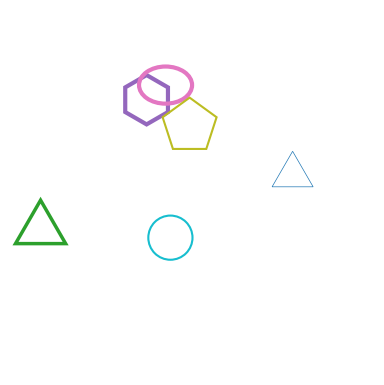[{"shape": "triangle", "thickness": 0.5, "radius": 0.31, "center": [0.76, 0.546]}, {"shape": "triangle", "thickness": 2.5, "radius": 0.38, "center": [0.105, 0.405]}, {"shape": "hexagon", "thickness": 3, "radius": 0.32, "center": [0.381, 0.741]}, {"shape": "oval", "thickness": 3, "radius": 0.34, "center": [0.43, 0.779]}, {"shape": "pentagon", "thickness": 1.5, "radius": 0.37, "center": [0.492, 0.673]}, {"shape": "circle", "thickness": 1.5, "radius": 0.29, "center": [0.443, 0.383]}]